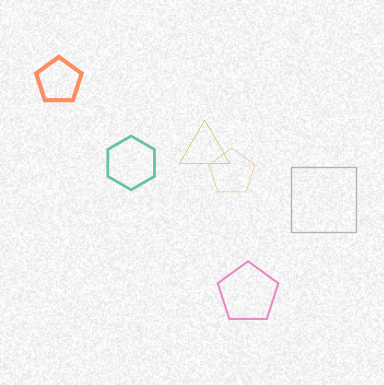[{"shape": "hexagon", "thickness": 2, "radius": 0.35, "center": [0.341, 0.577]}, {"shape": "pentagon", "thickness": 3, "radius": 0.31, "center": [0.153, 0.79]}, {"shape": "pentagon", "thickness": 1.5, "radius": 0.41, "center": [0.644, 0.239]}, {"shape": "triangle", "thickness": 0.5, "radius": 0.38, "center": [0.532, 0.613]}, {"shape": "pentagon", "thickness": 0.5, "radius": 0.31, "center": [0.602, 0.552]}, {"shape": "square", "thickness": 1, "radius": 0.42, "center": [0.84, 0.482]}]